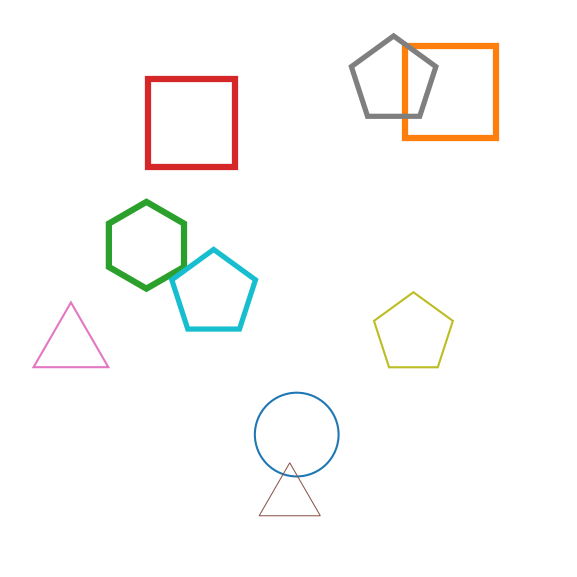[{"shape": "circle", "thickness": 1, "radius": 0.36, "center": [0.514, 0.247]}, {"shape": "square", "thickness": 3, "radius": 0.4, "center": [0.78, 0.84]}, {"shape": "hexagon", "thickness": 3, "radius": 0.38, "center": [0.254, 0.574]}, {"shape": "square", "thickness": 3, "radius": 0.38, "center": [0.332, 0.786]}, {"shape": "triangle", "thickness": 0.5, "radius": 0.31, "center": [0.502, 0.137]}, {"shape": "triangle", "thickness": 1, "radius": 0.37, "center": [0.123, 0.401]}, {"shape": "pentagon", "thickness": 2.5, "radius": 0.38, "center": [0.682, 0.86]}, {"shape": "pentagon", "thickness": 1, "radius": 0.36, "center": [0.716, 0.421]}, {"shape": "pentagon", "thickness": 2.5, "radius": 0.38, "center": [0.37, 0.491]}]